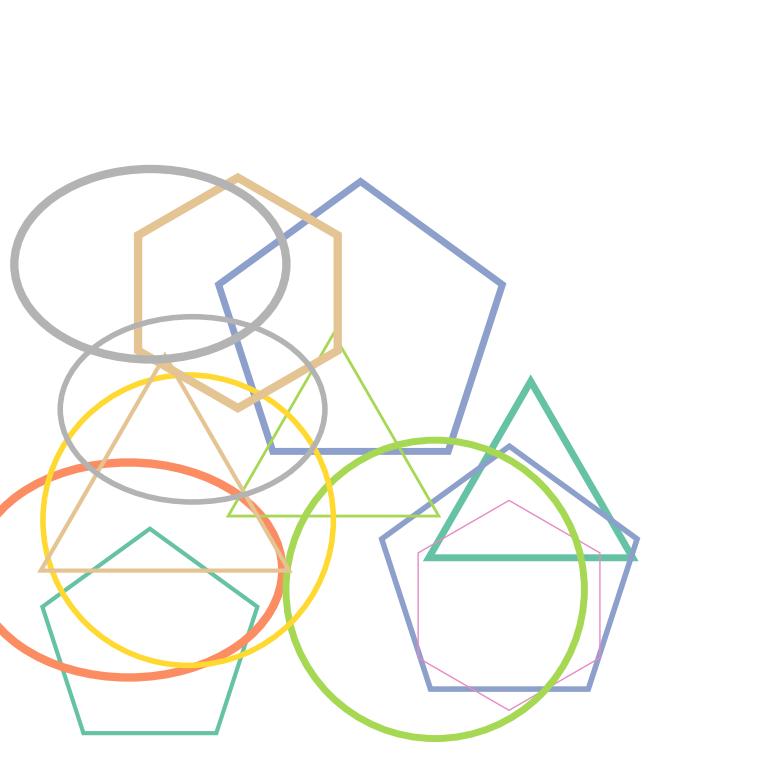[{"shape": "pentagon", "thickness": 1.5, "radius": 0.73, "center": [0.195, 0.167]}, {"shape": "triangle", "thickness": 2.5, "radius": 0.76, "center": [0.689, 0.352]}, {"shape": "oval", "thickness": 3, "radius": 1.0, "center": [0.167, 0.26]}, {"shape": "pentagon", "thickness": 2.5, "radius": 0.97, "center": [0.468, 0.571]}, {"shape": "pentagon", "thickness": 2, "radius": 0.87, "center": [0.662, 0.246]}, {"shape": "hexagon", "thickness": 0.5, "radius": 0.68, "center": [0.661, 0.214]}, {"shape": "triangle", "thickness": 1, "radius": 0.79, "center": [0.433, 0.409]}, {"shape": "circle", "thickness": 2.5, "radius": 0.97, "center": [0.565, 0.235]}, {"shape": "circle", "thickness": 2, "radius": 0.94, "center": [0.244, 0.324]}, {"shape": "triangle", "thickness": 1.5, "radius": 0.93, "center": [0.214, 0.352]}, {"shape": "hexagon", "thickness": 3, "radius": 0.75, "center": [0.309, 0.62]}, {"shape": "oval", "thickness": 2, "radius": 0.86, "center": [0.25, 0.468]}, {"shape": "oval", "thickness": 3, "radius": 0.88, "center": [0.195, 0.657]}]